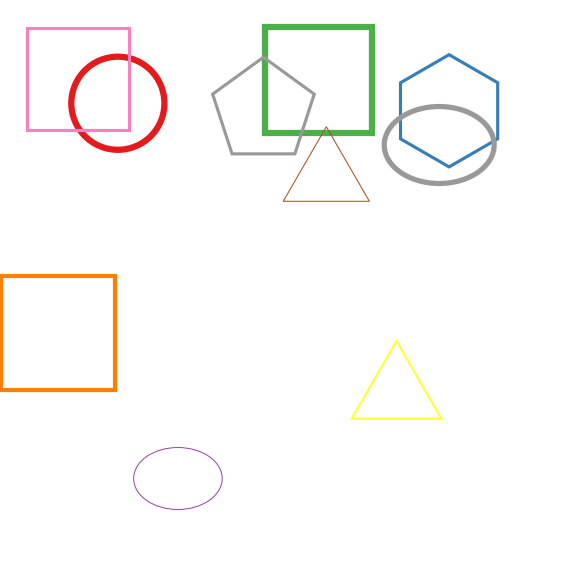[{"shape": "circle", "thickness": 3, "radius": 0.4, "center": [0.204, 0.82]}, {"shape": "hexagon", "thickness": 1.5, "radius": 0.49, "center": [0.778, 0.807]}, {"shape": "square", "thickness": 3, "radius": 0.46, "center": [0.552, 0.861]}, {"shape": "oval", "thickness": 0.5, "radius": 0.38, "center": [0.308, 0.171]}, {"shape": "square", "thickness": 2, "radius": 0.49, "center": [0.1, 0.422]}, {"shape": "triangle", "thickness": 1, "radius": 0.45, "center": [0.687, 0.319]}, {"shape": "triangle", "thickness": 0.5, "radius": 0.43, "center": [0.565, 0.694]}, {"shape": "square", "thickness": 1.5, "radius": 0.44, "center": [0.134, 0.862]}, {"shape": "oval", "thickness": 2.5, "radius": 0.48, "center": [0.761, 0.748]}, {"shape": "pentagon", "thickness": 1.5, "radius": 0.46, "center": [0.456, 0.808]}]